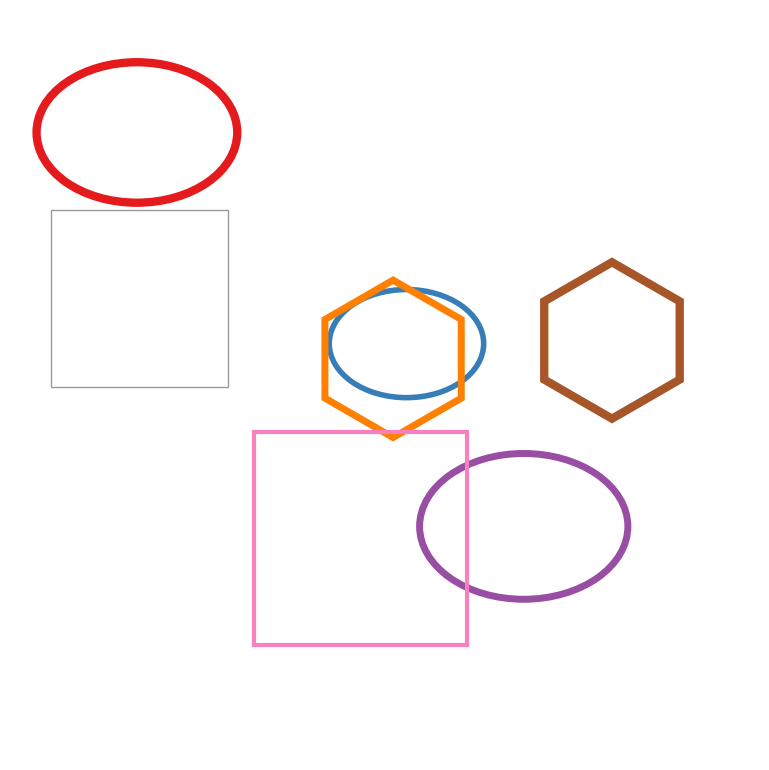[{"shape": "oval", "thickness": 3, "radius": 0.65, "center": [0.178, 0.828]}, {"shape": "oval", "thickness": 2, "radius": 0.5, "center": [0.528, 0.554]}, {"shape": "oval", "thickness": 2.5, "radius": 0.68, "center": [0.68, 0.316]}, {"shape": "hexagon", "thickness": 2.5, "radius": 0.51, "center": [0.511, 0.534]}, {"shape": "hexagon", "thickness": 3, "radius": 0.51, "center": [0.795, 0.558]}, {"shape": "square", "thickness": 1.5, "radius": 0.69, "center": [0.469, 0.301]}, {"shape": "square", "thickness": 0.5, "radius": 0.57, "center": [0.181, 0.612]}]